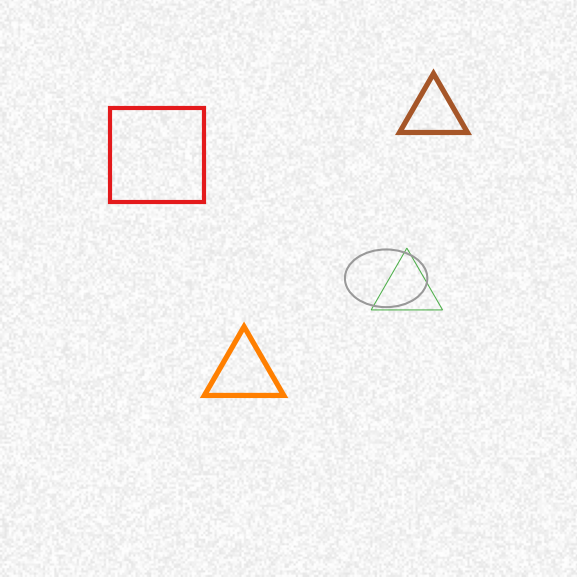[{"shape": "square", "thickness": 2, "radius": 0.41, "center": [0.273, 0.731]}, {"shape": "triangle", "thickness": 0.5, "radius": 0.36, "center": [0.705, 0.498]}, {"shape": "triangle", "thickness": 2.5, "radius": 0.4, "center": [0.423, 0.354]}, {"shape": "triangle", "thickness": 2.5, "radius": 0.34, "center": [0.751, 0.804]}, {"shape": "oval", "thickness": 1, "radius": 0.36, "center": [0.669, 0.517]}]